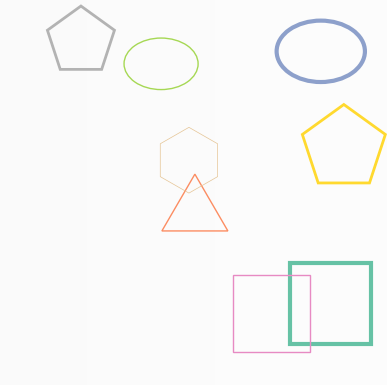[{"shape": "square", "thickness": 3, "radius": 0.52, "center": [0.853, 0.211]}, {"shape": "triangle", "thickness": 1, "radius": 0.49, "center": [0.503, 0.449]}, {"shape": "oval", "thickness": 3, "radius": 0.57, "center": [0.828, 0.867]}, {"shape": "square", "thickness": 1, "radius": 0.5, "center": [0.7, 0.185]}, {"shape": "oval", "thickness": 1, "radius": 0.48, "center": [0.416, 0.834]}, {"shape": "pentagon", "thickness": 2, "radius": 0.56, "center": [0.887, 0.616]}, {"shape": "hexagon", "thickness": 0.5, "radius": 0.43, "center": [0.488, 0.584]}, {"shape": "pentagon", "thickness": 2, "radius": 0.45, "center": [0.209, 0.893]}]